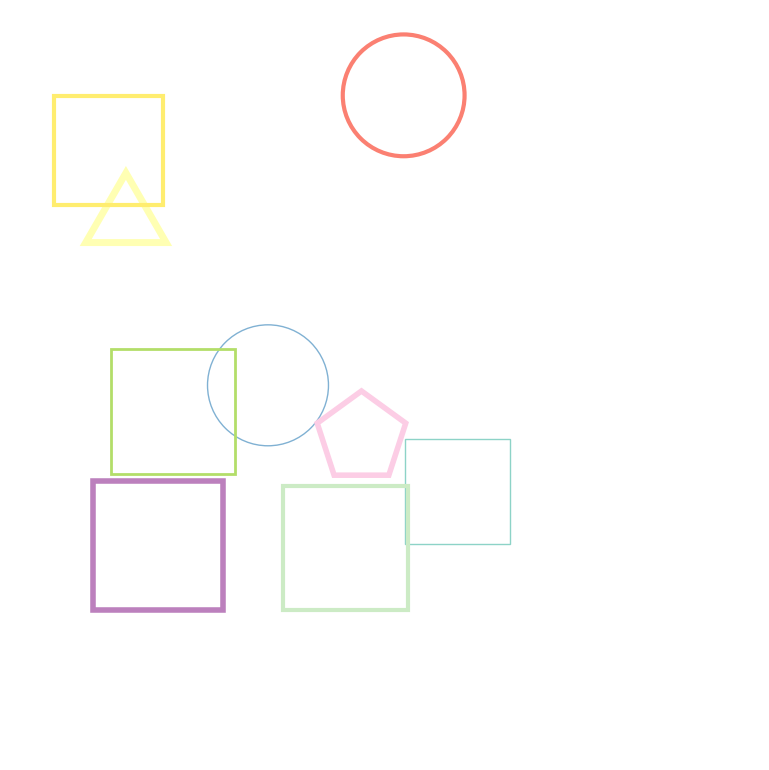[{"shape": "square", "thickness": 0.5, "radius": 0.34, "center": [0.594, 0.361]}, {"shape": "triangle", "thickness": 2.5, "radius": 0.3, "center": [0.164, 0.715]}, {"shape": "circle", "thickness": 1.5, "radius": 0.4, "center": [0.524, 0.876]}, {"shape": "circle", "thickness": 0.5, "radius": 0.39, "center": [0.348, 0.5]}, {"shape": "square", "thickness": 1, "radius": 0.4, "center": [0.225, 0.466]}, {"shape": "pentagon", "thickness": 2, "radius": 0.3, "center": [0.469, 0.432]}, {"shape": "square", "thickness": 2, "radius": 0.42, "center": [0.205, 0.291]}, {"shape": "square", "thickness": 1.5, "radius": 0.4, "center": [0.449, 0.288]}, {"shape": "square", "thickness": 1.5, "radius": 0.35, "center": [0.141, 0.804]}]